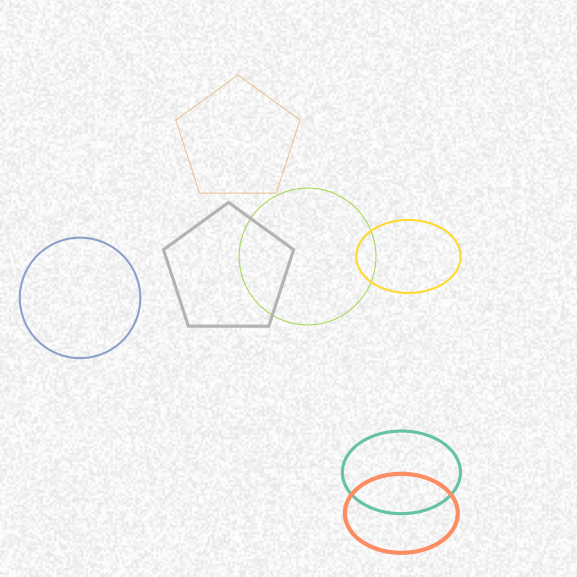[{"shape": "oval", "thickness": 1.5, "radius": 0.51, "center": [0.695, 0.181]}, {"shape": "oval", "thickness": 2, "radius": 0.49, "center": [0.695, 0.11]}, {"shape": "circle", "thickness": 1, "radius": 0.52, "center": [0.139, 0.483]}, {"shape": "circle", "thickness": 0.5, "radius": 0.59, "center": [0.533, 0.555]}, {"shape": "oval", "thickness": 1, "radius": 0.45, "center": [0.707, 0.555]}, {"shape": "pentagon", "thickness": 0.5, "radius": 0.57, "center": [0.412, 0.756]}, {"shape": "pentagon", "thickness": 1.5, "radius": 0.59, "center": [0.396, 0.53]}]